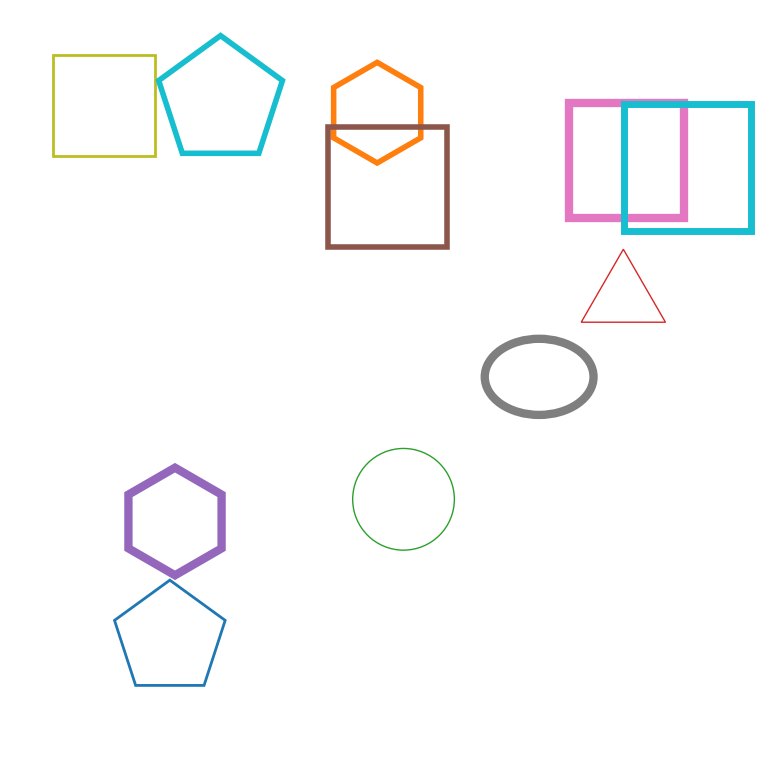[{"shape": "pentagon", "thickness": 1, "radius": 0.38, "center": [0.221, 0.171]}, {"shape": "hexagon", "thickness": 2, "radius": 0.33, "center": [0.49, 0.854]}, {"shape": "circle", "thickness": 0.5, "radius": 0.33, "center": [0.524, 0.352]}, {"shape": "triangle", "thickness": 0.5, "radius": 0.32, "center": [0.81, 0.613]}, {"shape": "hexagon", "thickness": 3, "radius": 0.35, "center": [0.227, 0.323]}, {"shape": "square", "thickness": 2, "radius": 0.39, "center": [0.503, 0.757]}, {"shape": "square", "thickness": 3, "radius": 0.37, "center": [0.814, 0.792]}, {"shape": "oval", "thickness": 3, "radius": 0.35, "center": [0.7, 0.511]}, {"shape": "square", "thickness": 1, "radius": 0.33, "center": [0.135, 0.863]}, {"shape": "square", "thickness": 2.5, "radius": 0.41, "center": [0.893, 0.782]}, {"shape": "pentagon", "thickness": 2, "radius": 0.42, "center": [0.286, 0.869]}]